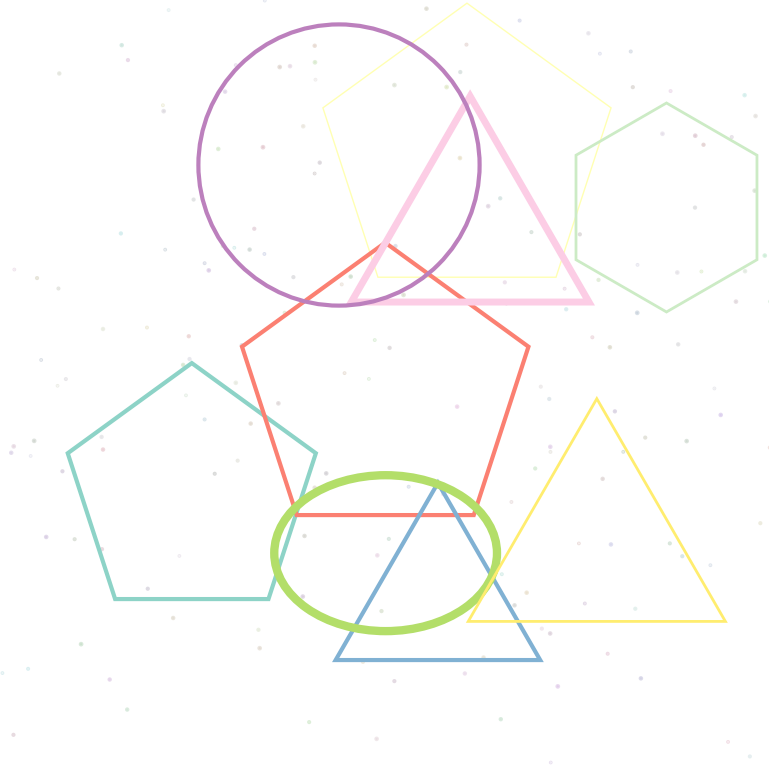[{"shape": "pentagon", "thickness": 1.5, "radius": 0.85, "center": [0.249, 0.359]}, {"shape": "pentagon", "thickness": 0.5, "radius": 0.98, "center": [0.606, 0.799]}, {"shape": "pentagon", "thickness": 1.5, "radius": 0.98, "center": [0.5, 0.489]}, {"shape": "triangle", "thickness": 1.5, "radius": 0.77, "center": [0.569, 0.219]}, {"shape": "oval", "thickness": 3, "radius": 0.72, "center": [0.501, 0.282]}, {"shape": "triangle", "thickness": 2.5, "radius": 0.89, "center": [0.611, 0.697]}, {"shape": "circle", "thickness": 1.5, "radius": 0.91, "center": [0.44, 0.786]}, {"shape": "hexagon", "thickness": 1, "radius": 0.68, "center": [0.866, 0.731]}, {"shape": "triangle", "thickness": 1, "radius": 0.96, "center": [0.775, 0.289]}]